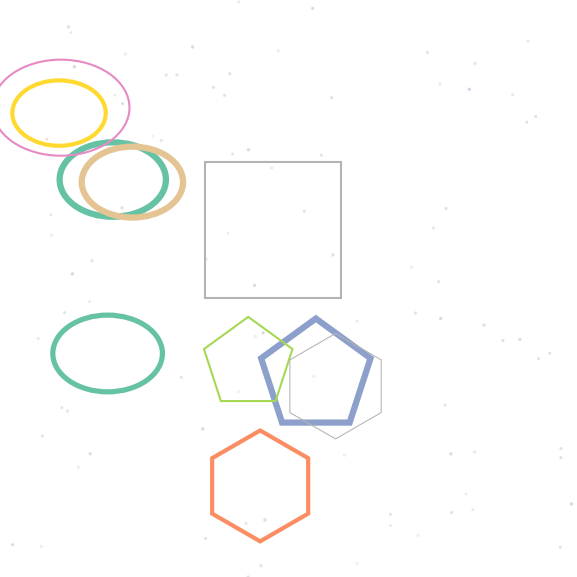[{"shape": "oval", "thickness": 3, "radius": 0.46, "center": [0.195, 0.688]}, {"shape": "oval", "thickness": 2.5, "radius": 0.47, "center": [0.186, 0.387]}, {"shape": "hexagon", "thickness": 2, "radius": 0.48, "center": [0.45, 0.158]}, {"shape": "pentagon", "thickness": 3, "radius": 0.5, "center": [0.547, 0.348]}, {"shape": "oval", "thickness": 1, "radius": 0.59, "center": [0.105, 0.813]}, {"shape": "pentagon", "thickness": 1, "radius": 0.4, "center": [0.43, 0.37]}, {"shape": "oval", "thickness": 2, "radius": 0.4, "center": [0.102, 0.803]}, {"shape": "oval", "thickness": 3, "radius": 0.44, "center": [0.229, 0.684]}, {"shape": "hexagon", "thickness": 0.5, "radius": 0.46, "center": [0.581, 0.33]}, {"shape": "square", "thickness": 1, "radius": 0.59, "center": [0.472, 0.601]}]